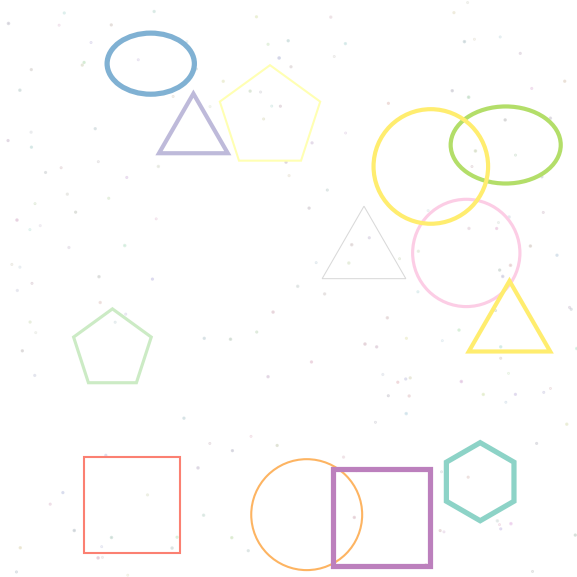[{"shape": "hexagon", "thickness": 2.5, "radius": 0.34, "center": [0.831, 0.165]}, {"shape": "pentagon", "thickness": 1, "radius": 0.46, "center": [0.468, 0.795]}, {"shape": "triangle", "thickness": 2, "radius": 0.34, "center": [0.335, 0.768]}, {"shape": "square", "thickness": 1, "radius": 0.42, "center": [0.229, 0.125]}, {"shape": "oval", "thickness": 2.5, "radius": 0.38, "center": [0.261, 0.889]}, {"shape": "circle", "thickness": 1, "radius": 0.48, "center": [0.531, 0.108]}, {"shape": "oval", "thickness": 2, "radius": 0.48, "center": [0.876, 0.748]}, {"shape": "circle", "thickness": 1.5, "radius": 0.46, "center": [0.807, 0.561]}, {"shape": "triangle", "thickness": 0.5, "radius": 0.42, "center": [0.63, 0.558]}, {"shape": "square", "thickness": 2.5, "radius": 0.42, "center": [0.661, 0.103]}, {"shape": "pentagon", "thickness": 1.5, "radius": 0.35, "center": [0.195, 0.394]}, {"shape": "circle", "thickness": 2, "radius": 0.5, "center": [0.746, 0.711]}, {"shape": "triangle", "thickness": 2, "radius": 0.41, "center": [0.882, 0.431]}]